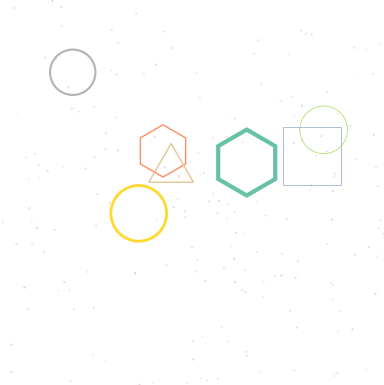[{"shape": "hexagon", "thickness": 3, "radius": 0.43, "center": [0.641, 0.578]}, {"shape": "hexagon", "thickness": 1, "radius": 0.34, "center": [0.423, 0.608]}, {"shape": "square", "thickness": 0.5, "radius": 0.38, "center": [0.81, 0.595]}, {"shape": "circle", "thickness": 0.5, "radius": 0.31, "center": [0.841, 0.663]}, {"shape": "circle", "thickness": 2, "radius": 0.36, "center": [0.36, 0.446]}, {"shape": "triangle", "thickness": 1, "radius": 0.34, "center": [0.445, 0.56]}, {"shape": "circle", "thickness": 1.5, "radius": 0.29, "center": [0.189, 0.812]}]